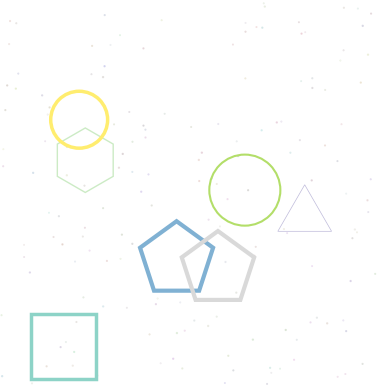[{"shape": "square", "thickness": 2.5, "radius": 0.42, "center": [0.165, 0.101]}, {"shape": "triangle", "thickness": 0.5, "radius": 0.4, "center": [0.791, 0.44]}, {"shape": "pentagon", "thickness": 3, "radius": 0.5, "center": [0.459, 0.326]}, {"shape": "circle", "thickness": 1.5, "radius": 0.46, "center": [0.636, 0.506]}, {"shape": "pentagon", "thickness": 3, "radius": 0.49, "center": [0.566, 0.301]}, {"shape": "hexagon", "thickness": 1, "radius": 0.42, "center": [0.221, 0.584]}, {"shape": "circle", "thickness": 2.5, "radius": 0.37, "center": [0.206, 0.689]}]